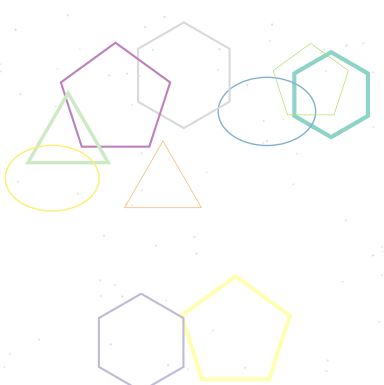[{"shape": "hexagon", "thickness": 3, "radius": 0.55, "center": [0.86, 0.754]}, {"shape": "pentagon", "thickness": 3, "radius": 0.74, "center": [0.612, 0.134]}, {"shape": "hexagon", "thickness": 1.5, "radius": 0.63, "center": [0.367, 0.11]}, {"shape": "oval", "thickness": 1, "radius": 0.63, "center": [0.693, 0.711]}, {"shape": "triangle", "thickness": 0.5, "radius": 0.58, "center": [0.423, 0.518]}, {"shape": "pentagon", "thickness": 0.5, "radius": 0.51, "center": [0.807, 0.785]}, {"shape": "hexagon", "thickness": 1.5, "radius": 0.69, "center": [0.477, 0.805]}, {"shape": "pentagon", "thickness": 1.5, "radius": 0.75, "center": [0.3, 0.74]}, {"shape": "triangle", "thickness": 2.5, "radius": 0.6, "center": [0.177, 0.638]}, {"shape": "oval", "thickness": 1, "radius": 0.61, "center": [0.136, 0.537]}]